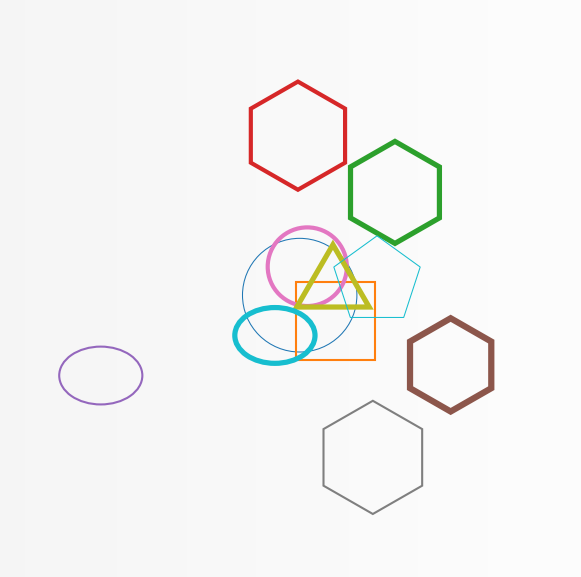[{"shape": "circle", "thickness": 0.5, "radius": 0.49, "center": [0.516, 0.488]}, {"shape": "square", "thickness": 1, "radius": 0.34, "center": [0.577, 0.444]}, {"shape": "hexagon", "thickness": 2.5, "radius": 0.44, "center": [0.68, 0.666]}, {"shape": "hexagon", "thickness": 2, "radius": 0.47, "center": [0.513, 0.764]}, {"shape": "oval", "thickness": 1, "radius": 0.36, "center": [0.173, 0.349]}, {"shape": "hexagon", "thickness": 3, "radius": 0.4, "center": [0.775, 0.367]}, {"shape": "circle", "thickness": 2, "radius": 0.34, "center": [0.529, 0.537]}, {"shape": "hexagon", "thickness": 1, "radius": 0.49, "center": [0.641, 0.207]}, {"shape": "triangle", "thickness": 2.5, "radius": 0.36, "center": [0.573, 0.503]}, {"shape": "pentagon", "thickness": 0.5, "radius": 0.39, "center": [0.649, 0.513]}, {"shape": "oval", "thickness": 2.5, "radius": 0.34, "center": [0.473, 0.418]}]